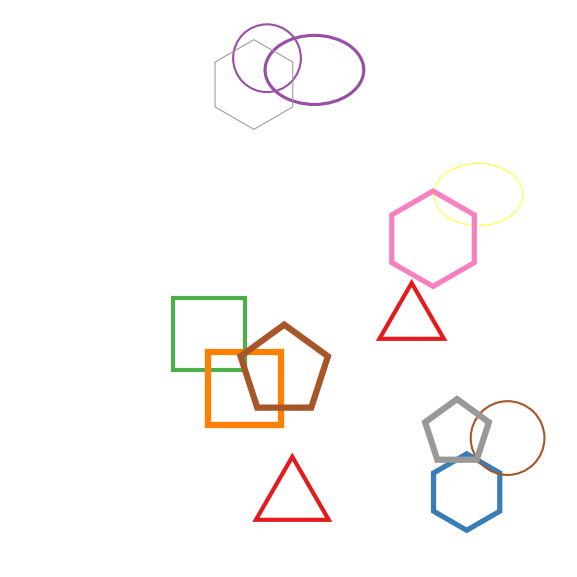[{"shape": "triangle", "thickness": 2, "radius": 0.32, "center": [0.713, 0.445]}, {"shape": "triangle", "thickness": 2, "radius": 0.36, "center": [0.506, 0.135]}, {"shape": "hexagon", "thickness": 2.5, "radius": 0.33, "center": [0.808, 0.147]}, {"shape": "square", "thickness": 2, "radius": 0.31, "center": [0.362, 0.421]}, {"shape": "circle", "thickness": 1, "radius": 0.29, "center": [0.462, 0.898]}, {"shape": "oval", "thickness": 1.5, "radius": 0.43, "center": [0.544, 0.878]}, {"shape": "square", "thickness": 3, "radius": 0.32, "center": [0.424, 0.326]}, {"shape": "oval", "thickness": 0.5, "radius": 0.38, "center": [0.828, 0.662]}, {"shape": "circle", "thickness": 1, "radius": 0.32, "center": [0.879, 0.241]}, {"shape": "pentagon", "thickness": 3, "radius": 0.4, "center": [0.492, 0.358]}, {"shape": "hexagon", "thickness": 2.5, "radius": 0.41, "center": [0.75, 0.586]}, {"shape": "pentagon", "thickness": 3, "radius": 0.29, "center": [0.791, 0.25]}, {"shape": "hexagon", "thickness": 0.5, "radius": 0.39, "center": [0.44, 0.853]}]